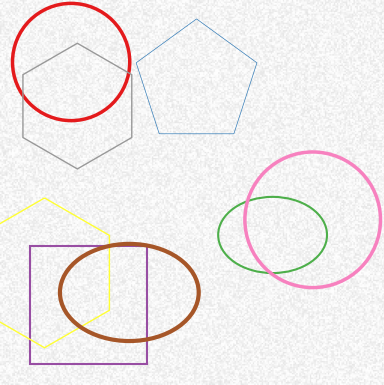[{"shape": "circle", "thickness": 2.5, "radius": 0.76, "center": [0.185, 0.839]}, {"shape": "pentagon", "thickness": 0.5, "radius": 0.82, "center": [0.511, 0.786]}, {"shape": "oval", "thickness": 1.5, "radius": 0.71, "center": [0.708, 0.39]}, {"shape": "square", "thickness": 1.5, "radius": 0.76, "center": [0.23, 0.207]}, {"shape": "hexagon", "thickness": 1, "radius": 0.97, "center": [0.116, 0.291]}, {"shape": "oval", "thickness": 3, "radius": 0.9, "center": [0.336, 0.24]}, {"shape": "circle", "thickness": 2.5, "radius": 0.88, "center": [0.812, 0.429]}, {"shape": "hexagon", "thickness": 1, "radius": 0.82, "center": [0.201, 0.724]}]